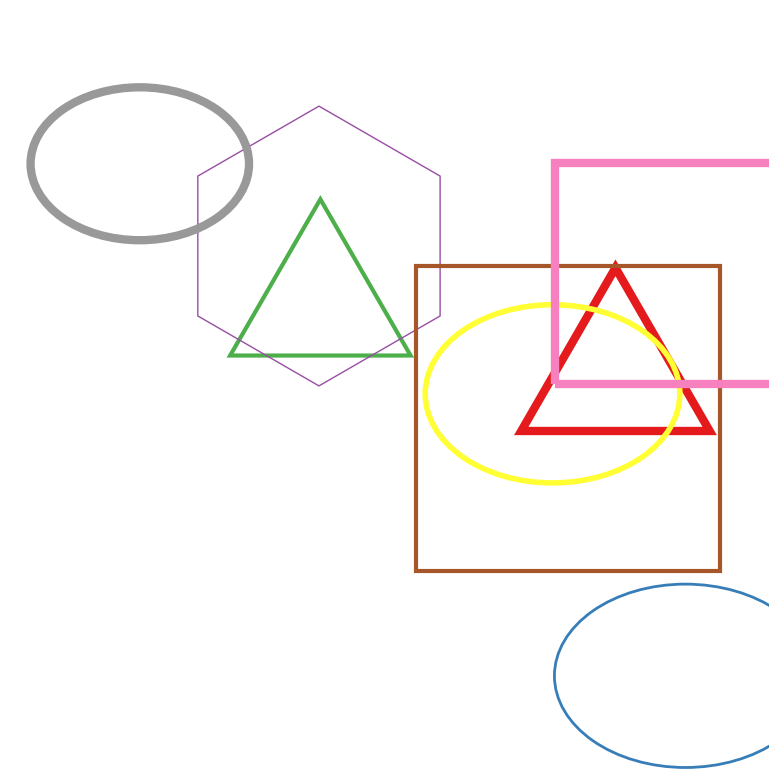[{"shape": "triangle", "thickness": 3, "radius": 0.71, "center": [0.799, 0.511]}, {"shape": "oval", "thickness": 1, "radius": 0.85, "center": [0.89, 0.122]}, {"shape": "triangle", "thickness": 1.5, "radius": 0.68, "center": [0.416, 0.606]}, {"shape": "hexagon", "thickness": 0.5, "radius": 0.91, "center": [0.414, 0.68]}, {"shape": "oval", "thickness": 2, "radius": 0.83, "center": [0.718, 0.489]}, {"shape": "square", "thickness": 1.5, "radius": 0.99, "center": [0.738, 0.456]}, {"shape": "square", "thickness": 3, "radius": 0.72, "center": [0.864, 0.645]}, {"shape": "oval", "thickness": 3, "radius": 0.71, "center": [0.182, 0.787]}]